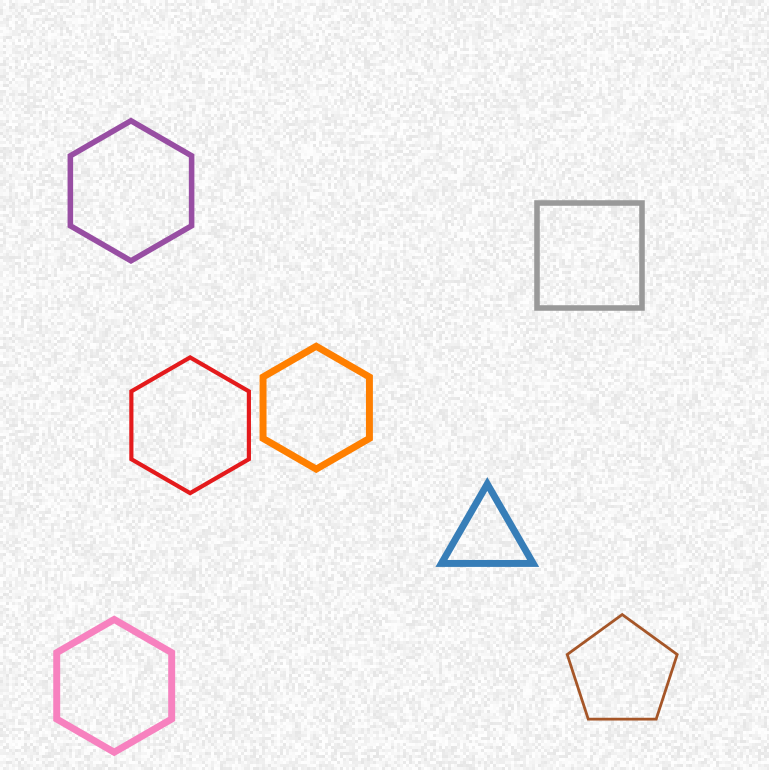[{"shape": "hexagon", "thickness": 1.5, "radius": 0.44, "center": [0.247, 0.448]}, {"shape": "triangle", "thickness": 2.5, "radius": 0.34, "center": [0.633, 0.303]}, {"shape": "hexagon", "thickness": 2, "radius": 0.45, "center": [0.17, 0.752]}, {"shape": "hexagon", "thickness": 2.5, "radius": 0.4, "center": [0.411, 0.471]}, {"shape": "pentagon", "thickness": 1, "radius": 0.38, "center": [0.808, 0.127]}, {"shape": "hexagon", "thickness": 2.5, "radius": 0.43, "center": [0.148, 0.109]}, {"shape": "square", "thickness": 2, "radius": 0.34, "center": [0.766, 0.669]}]